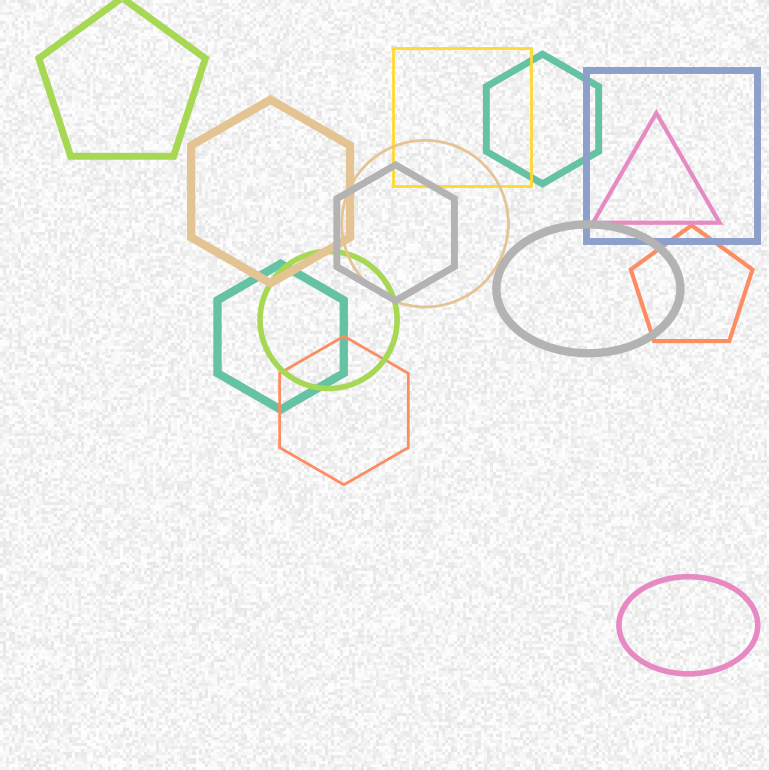[{"shape": "hexagon", "thickness": 3, "radius": 0.47, "center": [0.364, 0.563]}, {"shape": "hexagon", "thickness": 2.5, "radius": 0.42, "center": [0.705, 0.845]}, {"shape": "pentagon", "thickness": 1.5, "radius": 0.42, "center": [0.898, 0.624]}, {"shape": "hexagon", "thickness": 1, "radius": 0.48, "center": [0.447, 0.467]}, {"shape": "square", "thickness": 2.5, "radius": 0.56, "center": [0.872, 0.798]}, {"shape": "oval", "thickness": 2, "radius": 0.45, "center": [0.894, 0.188]}, {"shape": "triangle", "thickness": 1.5, "radius": 0.47, "center": [0.852, 0.758]}, {"shape": "circle", "thickness": 2, "radius": 0.45, "center": [0.427, 0.584]}, {"shape": "pentagon", "thickness": 2.5, "radius": 0.57, "center": [0.159, 0.889]}, {"shape": "square", "thickness": 1, "radius": 0.45, "center": [0.6, 0.848]}, {"shape": "circle", "thickness": 1, "radius": 0.54, "center": [0.552, 0.71]}, {"shape": "hexagon", "thickness": 3, "radius": 0.6, "center": [0.351, 0.751]}, {"shape": "hexagon", "thickness": 2.5, "radius": 0.44, "center": [0.514, 0.698]}, {"shape": "oval", "thickness": 3, "radius": 0.6, "center": [0.764, 0.625]}]